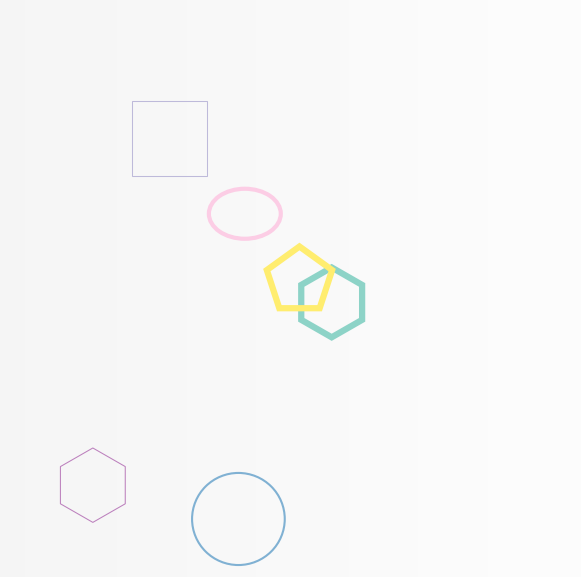[{"shape": "hexagon", "thickness": 3, "radius": 0.3, "center": [0.571, 0.476]}, {"shape": "square", "thickness": 0.5, "radius": 0.32, "center": [0.292, 0.759]}, {"shape": "circle", "thickness": 1, "radius": 0.4, "center": [0.41, 0.1]}, {"shape": "oval", "thickness": 2, "radius": 0.31, "center": [0.421, 0.629]}, {"shape": "hexagon", "thickness": 0.5, "radius": 0.32, "center": [0.16, 0.159]}, {"shape": "pentagon", "thickness": 3, "radius": 0.3, "center": [0.515, 0.513]}]